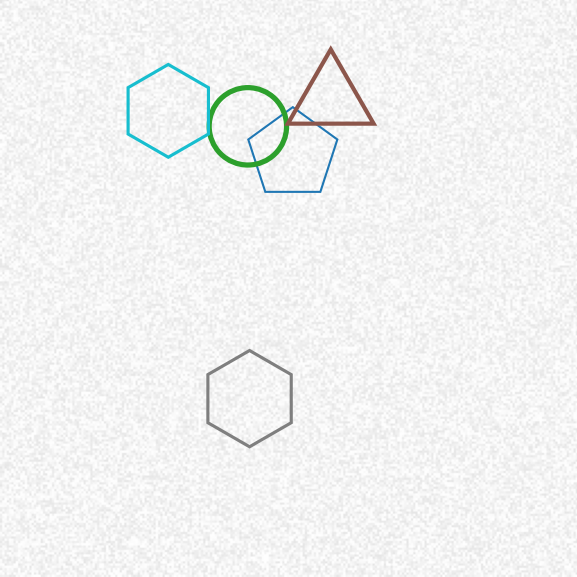[{"shape": "pentagon", "thickness": 1, "radius": 0.41, "center": [0.507, 0.733]}, {"shape": "circle", "thickness": 2.5, "radius": 0.34, "center": [0.429, 0.78]}, {"shape": "triangle", "thickness": 2, "radius": 0.43, "center": [0.573, 0.828]}, {"shape": "hexagon", "thickness": 1.5, "radius": 0.42, "center": [0.432, 0.309]}, {"shape": "hexagon", "thickness": 1.5, "radius": 0.4, "center": [0.291, 0.807]}]